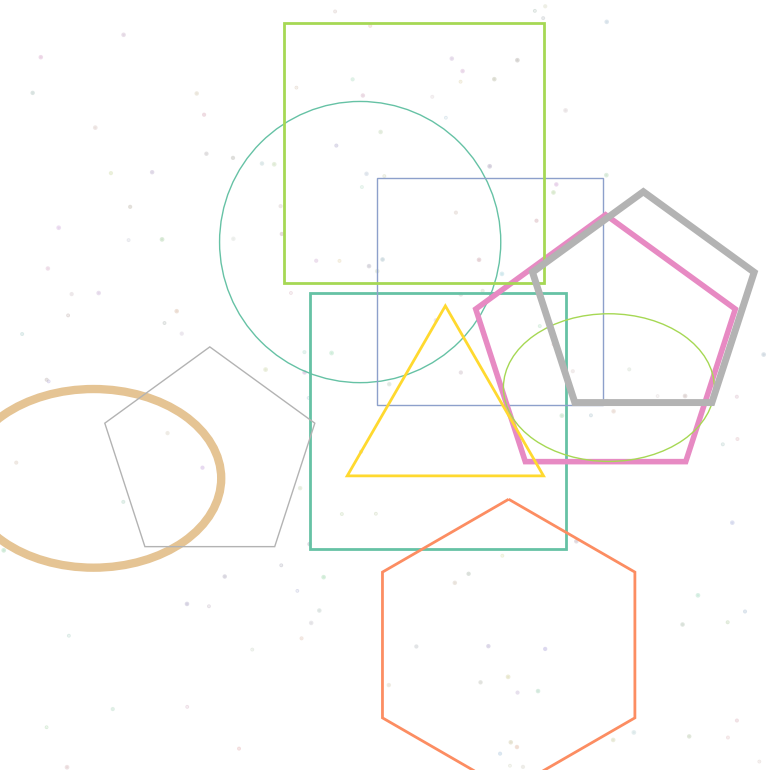[{"shape": "square", "thickness": 1, "radius": 0.83, "center": [0.569, 0.453]}, {"shape": "circle", "thickness": 0.5, "radius": 0.91, "center": [0.468, 0.686]}, {"shape": "hexagon", "thickness": 1, "radius": 0.95, "center": [0.661, 0.162]}, {"shape": "square", "thickness": 0.5, "radius": 0.74, "center": [0.636, 0.621]}, {"shape": "pentagon", "thickness": 2, "radius": 0.89, "center": [0.786, 0.544]}, {"shape": "oval", "thickness": 0.5, "radius": 0.68, "center": [0.791, 0.497]}, {"shape": "square", "thickness": 1, "radius": 0.84, "center": [0.538, 0.801]}, {"shape": "triangle", "thickness": 1, "radius": 0.74, "center": [0.578, 0.456]}, {"shape": "oval", "thickness": 3, "radius": 0.83, "center": [0.122, 0.379]}, {"shape": "pentagon", "thickness": 0.5, "radius": 0.72, "center": [0.272, 0.406]}, {"shape": "pentagon", "thickness": 2.5, "radius": 0.76, "center": [0.836, 0.6]}]